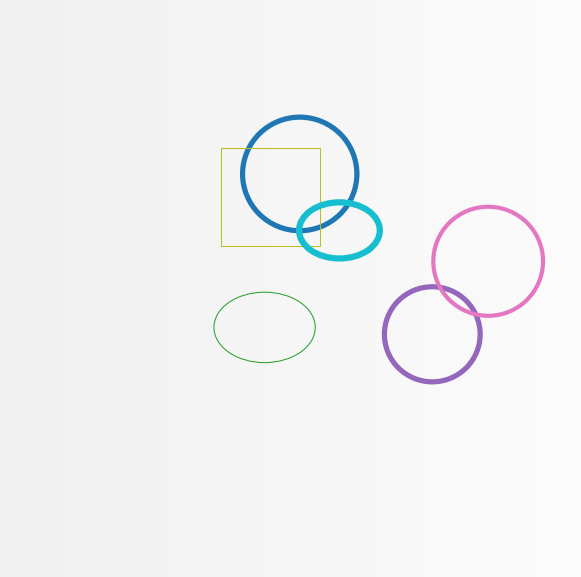[{"shape": "circle", "thickness": 2.5, "radius": 0.49, "center": [0.516, 0.698]}, {"shape": "oval", "thickness": 0.5, "radius": 0.44, "center": [0.455, 0.432]}, {"shape": "circle", "thickness": 2.5, "radius": 0.41, "center": [0.744, 0.42]}, {"shape": "circle", "thickness": 2, "radius": 0.47, "center": [0.84, 0.547]}, {"shape": "square", "thickness": 0.5, "radius": 0.42, "center": [0.465, 0.658]}, {"shape": "oval", "thickness": 3, "radius": 0.35, "center": [0.584, 0.6]}]